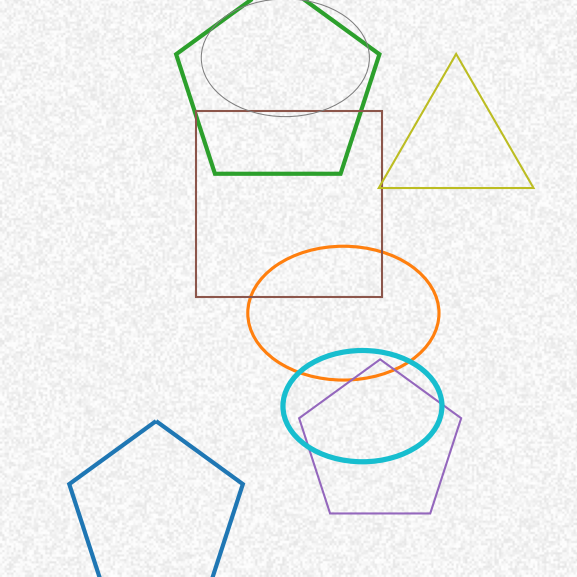[{"shape": "pentagon", "thickness": 2, "radius": 0.79, "center": [0.27, 0.112]}, {"shape": "oval", "thickness": 1.5, "radius": 0.83, "center": [0.595, 0.457]}, {"shape": "pentagon", "thickness": 2, "radius": 0.93, "center": [0.481, 0.848]}, {"shape": "pentagon", "thickness": 1, "radius": 0.74, "center": [0.658, 0.229]}, {"shape": "square", "thickness": 1, "radius": 0.8, "center": [0.5, 0.646]}, {"shape": "oval", "thickness": 0.5, "radius": 0.73, "center": [0.494, 0.899]}, {"shape": "triangle", "thickness": 1, "radius": 0.77, "center": [0.79, 0.751]}, {"shape": "oval", "thickness": 2.5, "radius": 0.69, "center": [0.628, 0.296]}]